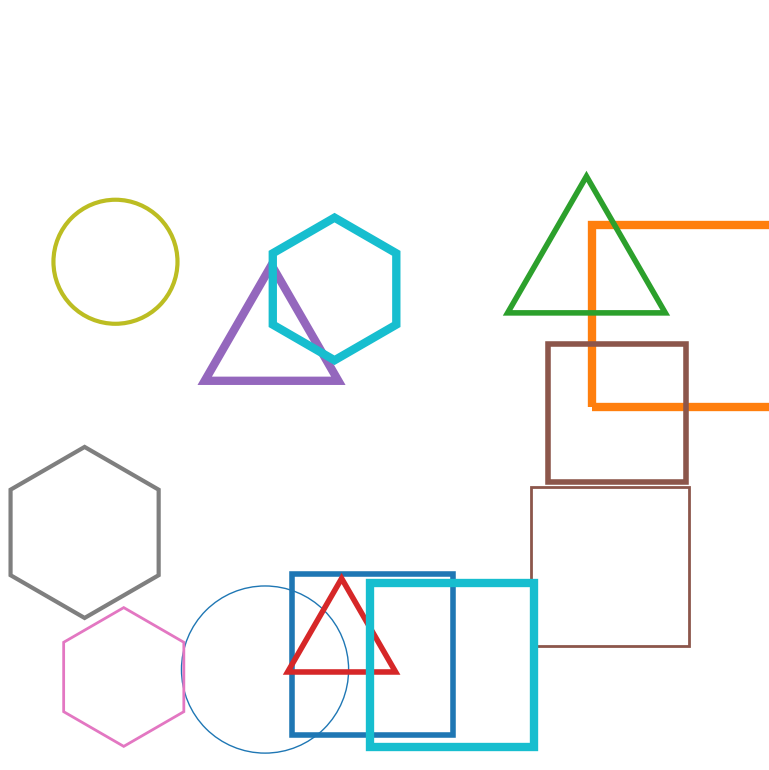[{"shape": "circle", "thickness": 0.5, "radius": 0.54, "center": [0.344, 0.13]}, {"shape": "square", "thickness": 2, "radius": 0.52, "center": [0.483, 0.15]}, {"shape": "square", "thickness": 3, "radius": 0.59, "center": [0.887, 0.59]}, {"shape": "triangle", "thickness": 2, "radius": 0.59, "center": [0.762, 0.653]}, {"shape": "triangle", "thickness": 2, "radius": 0.4, "center": [0.444, 0.168]}, {"shape": "triangle", "thickness": 3, "radius": 0.5, "center": [0.353, 0.556]}, {"shape": "square", "thickness": 2, "radius": 0.45, "center": [0.801, 0.463]}, {"shape": "square", "thickness": 1, "radius": 0.51, "center": [0.793, 0.264]}, {"shape": "hexagon", "thickness": 1, "radius": 0.45, "center": [0.161, 0.121]}, {"shape": "hexagon", "thickness": 1.5, "radius": 0.56, "center": [0.11, 0.309]}, {"shape": "circle", "thickness": 1.5, "radius": 0.4, "center": [0.15, 0.66]}, {"shape": "hexagon", "thickness": 3, "radius": 0.46, "center": [0.434, 0.625]}, {"shape": "square", "thickness": 3, "radius": 0.53, "center": [0.586, 0.136]}]